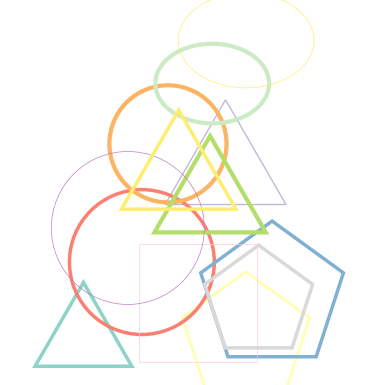[{"shape": "triangle", "thickness": 2.5, "radius": 0.73, "center": [0.217, 0.121]}, {"shape": "pentagon", "thickness": 2, "radius": 0.87, "center": [0.639, 0.121]}, {"shape": "triangle", "thickness": 1, "radius": 0.91, "center": [0.586, 0.559]}, {"shape": "circle", "thickness": 2.5, "radius": 0.94, "center": [0.368, 0.319]}, {"shape": "pentagon", "thickness": 2.5, "radius": 0.97, "center": [0.707, 0.231]}, {"shape": "circle", "thickness": 3, "radius": 0.76, "center": [0.436, 0.626]}, {"shape": "triangle", "thickness": 3, "radius": 0.83, "center": [0.546, 0.48]}, {"shape": "square", "thickness": 0.5, "radius": 0.77, "center": [0.514, 0.213]}, {"shape": "pentagon", "thickness": 2.5, "radius": 0.74, "center": [0.672, 0.216]}, {"shape": "circle", "thickness": 0.5, "radius": 0.99, "center": [0.332, 0.408]}, {"shape": "oval", "thickness": 3, "radius": 0.74, "center": [0.551, 0.783]}, {"shape": "oval", "thickness": 0.5, "radius": 0.88, "center": [0.639, 0.895]}, {"shape": "triangle", "thickness": 2.5, "radius": 0.86, "center": [0.464, 0.543]}]